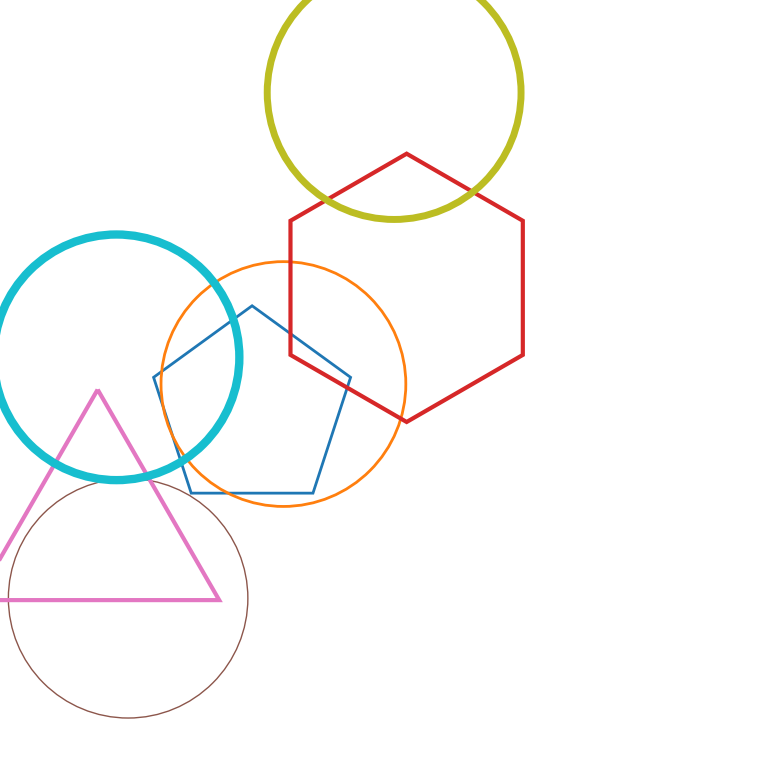[{"shape": "pentagon", "thickness": 1, "radius": 0.67, "center": [0.327, 0.468]}, {"shape": "circle", "thickness": 1, "radius": 0.79, "center": [0.368, 0.501]}, {"shape": "hexagon", "thickness": 1.5, "radius": 0.87, "center": [0.528, 0.626]}, {"shape": "circle", "thickness": 0.5, "radius": 0.78, "center": [0.166, 0.223]}, {"shape": "triangle", "thickness": 1.5, "radius": 0.91, "center": [0.127, 0.312]}, {"shape": "circle", "thickness": 2.5, "radius": 0.82, "center": [0.512, 0.88]}, {"shape": "circle", "thickness": 3, "radius": 0.8, "center": [0.151, 0.536]}]